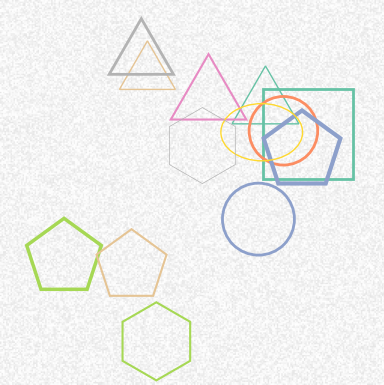[{"shape": "square", "thickness": 2, "radius": 0.58, "center": [0.8, 0.653]}, {"shape": "triangle", "thickness": 1, "radius": 0.5, "center": [0.69, 0.728]}, {"shape": "circle", "thickness": 2, "radius": 0.45, "center": [0.736, 0.66]}, {"shape": "pentagon", "thickness": 3, "radius": 0.52, "center": [0.784, 0.608]}, {"shape": "circle", "thickness": 2, "radius": 0.47, "center": [0.671, 0.431]}, {"shape": "triangle", "thickness": 1.5, "radius": 0.57, "center": [0.542, 0.746]}, {"shape": "pentagon", "thickness": 2.5, "radius": 0.51, "center": [0.166, 0.331]}, {"shape": "hexagon", "thickness": 1.5, "radius": 0.51, "center": [0.406, 0.113]}, {"shape": "oval", "thickness": 1, "radius": 0.53, "center": [0.68, 0.657]}, {"shape": "triangle", "thickness": 1, "radius": 0.42, "center": [0.383, 0.81]}, {"shape": "pentagon", "thickness": 1.5, "radius": 0.48, "center": [0.342, 0.309]}, {"shape": "hexagon", "thickness": 0.5, "radius": 0.49, "center": [0.526, 0.622]}, {"shape": "triangle", "thickness": 2, "radius": 0.48, "center": [0.367, 0.855]}]